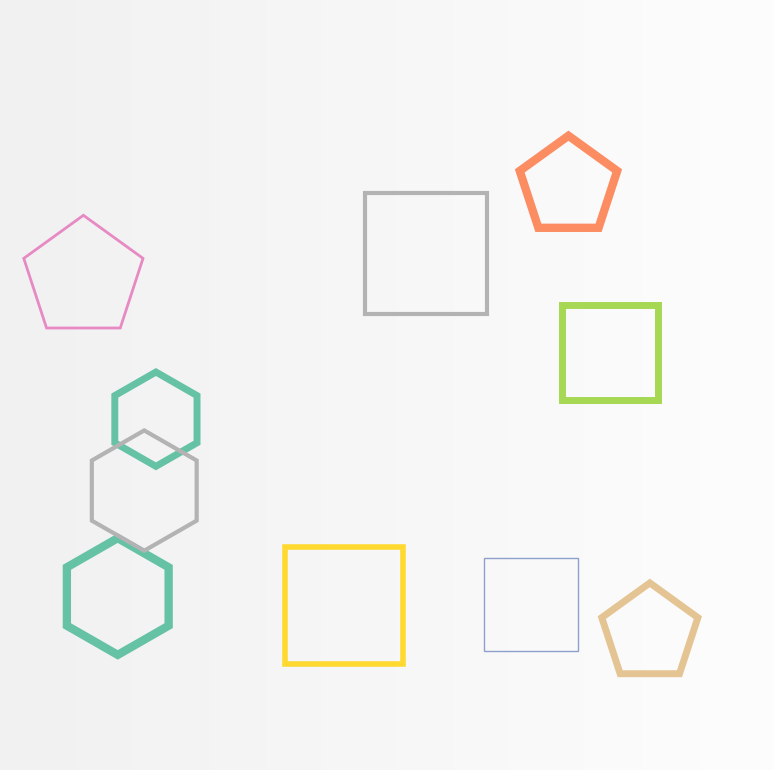[{"shape": "hexagon", "thickness": 2.5, "radius": 0.31, "center": [0.201, 0.456]}, {"shape": "hexagon", "thickness": 3, "radius": 0.38, "center": [0.152, 0.225]}, {"shape": "pentagon", "thickness": 3, "radius": 0.33, "center": [0.734, 0.758]}, {"shape": "square", "thickness": 0.5, "radius": 0.3, "center": [0.686, 0.215]}, {"shape": "pentagon", "thickness": 1, "radius": 0.4, "center": [0.108, 0.639]}, {"shape": "square", "thickness": 2.5, "radius": 0.31, "center": [0.787, 0.542]}, {"shape": "square", "thickness": 2, "radius": 0.38, "center": [0.444, 0.214]}, {"shape": "pentagon", "thickness": 2.5, "radius": 0.33, "center": [0.838, 0.178]}, {"shape": "square", "thickness": 1.5, "radius": 0.39, "center": [0.55, 0.671]}, {"shape": "hexagon", "thickness": 1.5, "radius": 0.39, "center": [0.186, 0.363]}]